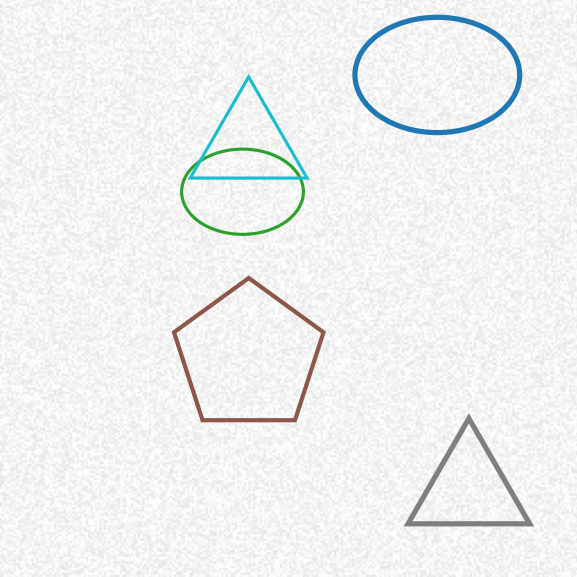[{"shape": "oval", "thickness": 2.5, "radius": 0.71, "center": [0.757, 0.869]}, {"shape": "oval", "thickness": 1.5, "radius": 0.53, "center": [0.42, 0.667]}, {"shape": "pentagon", "thickness": 2, "radius": 0.68, "center": [0.431, 0.382]}, {"shape": "triangle", "thickness": 2.5, "radius": 0.61, "center": [0.812, 0.153]}, {"shape": "triangle", "thickness": 1.5, "radius": 0.58, "center": [0.431, 0.749]}]